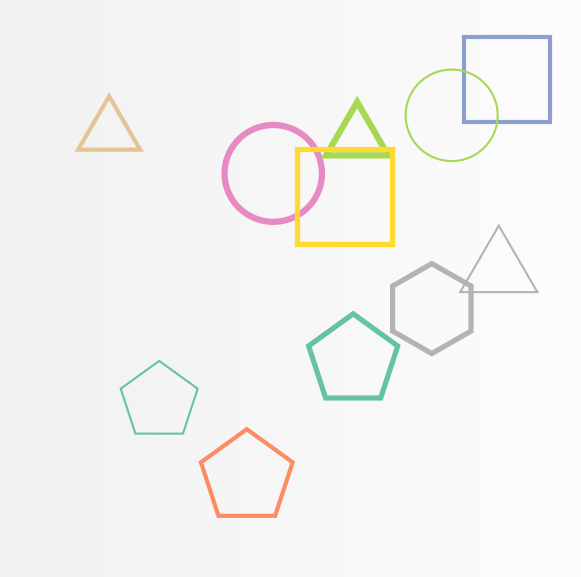[{"shape": "pentagon", "thickness": 1, "radius": 0.35, "center": [0.274, 0.305]}, {"shape": "pentagon", "thickness": 2.5, "radius": 0.4, "center": [0.608, 0.375]}, {"shape": "pentagon", "thickness": 2, "radius": 0.41, "center": [0.425, 0.173]}, {"shape": "square", "thickness": 2, "radius": 0.37, "center": [0.872, 0.861]}, {"shape": "circle", "thickness": 3, "radius": 0.42, "center": [0.47, 0.699]}, {"shape": "circle", "thickness": 1, "radius": 0.4, "center": [0.777, 0.799]}, {"shape": "triangle", "thickness": 3, "radius": 0.31, "center": [0.615, 0.761]}, {"shape": "square", "thickness": 2.5, "radius": 0.41, "center": [0.593, 0.659]}, {"shape": "triangle", "thickness": 2, "radius": 0.31, "center": [0.188, 0.771]}, {"shape": "hexagon", "thickness": 2.5, "radius": 0.39, "center": [0.743, 0.465]}, {"shape": "triangle", "thickness": 1, "radius": 0.38, "center": [0.858, 0.532]}]